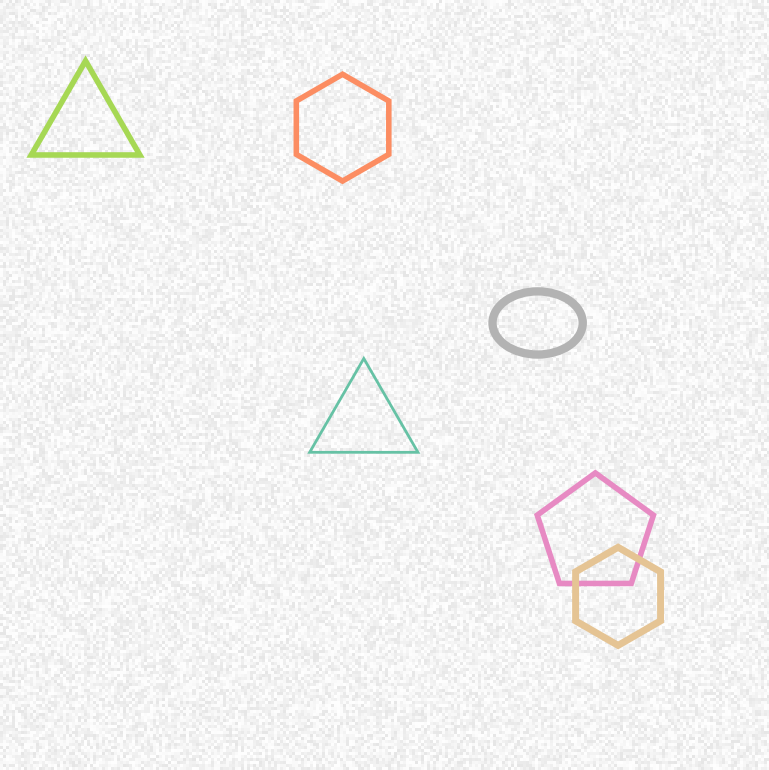[{"shape": "triangle", "thickness": 1, "radius": 0.41, "center": [0.472, 0.453]}, {"shape": "hexagon", "thickness": 2, "radius": 0.35, "center": [0.445, 0.834]}, {"shape": "pentagon", "thickness": 2, "radius": 0.4, "center": [0.773, 0.306]}, {"shape": "triangle", "thickness": 2, "radius": 0.41, "center": [0.111, 0.839]}, {"shape": "hexagon", "thickness": 2.5, "radius": 0.32, "center": [0.803, 0.226]}, {"shape": "oval", "thickness": 3, "radius": 0.29, "center": [0.698, 0.581]}]